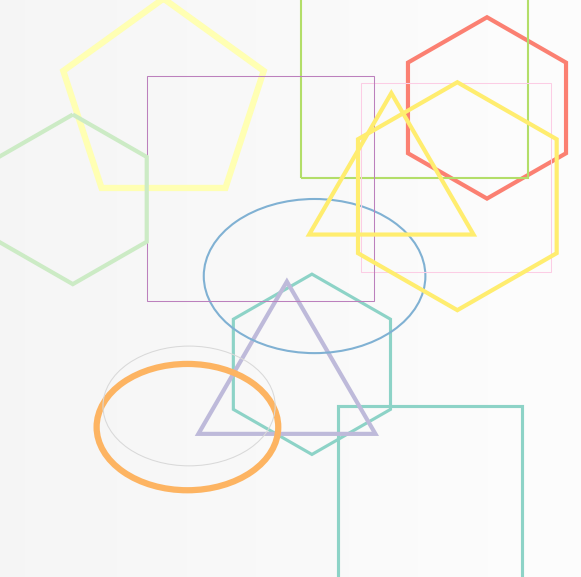[{"shape": "square", "thickness": 1.5, "radius": 0.79, "center": [0.74, 0.139]}, {"shape": "hexagon", "thickness": 1.5, "radius": 0.78, "center": [0.537, 0.368]}, {"shape": "pentagon", "thickness": 3, "radius": 0.91, "center": [0.281, 0.82]}, {"shape": "triangle", "thickness": 2, "radius": 0.88, "center": [0.494, 0.336]}, {"shape": "hexagon", "thickness": 2, "radius": 0.79, "center": [0.838, 0.812]}, {"shape": "oval", "thickness": 1, "radius": 0.95, "center": [0.541, 0.521]}, {"shape": "oval", "thickness": 3, "radius": 0.78, "center": [0.322, 0.26]}, {"shape": "square", "thickness": 1, "radius": 0.98, "center": [0.713, 0.886]}, {"shape": "square", "thickness": 0.5, "radius": 0.82, "center": [0.784, 0.692]}, {"shape": "oval", "thickness": 0.5, "radius": 0.74, "center": [0.325, 0.296]}, {"shape": "square", "thickness": 0.5, "radius": 0.98, "center": [0.449, 0.673]}, {"shape": "hexagon", "thickness": 2, "radius": 0.73, "center": [0.125, 0.654]}, {"shape": "triangle", "thickness": 2, "radius": 0.82, "center": [0.673, 0.675]}, {"shape": "hexagon", "thickness": 2, "radius": 0.99, "center": [0.787, 0.659]}]